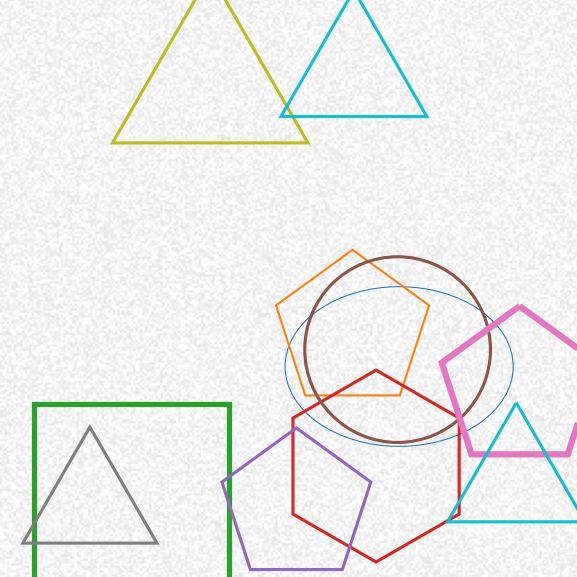[{"shape": "oval", "thickness": 0.5, "radius": 0.99, "center": [0.691, 0.364]}, {"shape": "pentagon", "thickness": 1, "radius": 0.7, "center": [0.611, 0.427]}, {"shape": "square", "thickness": 2.5, "radius": 0.84, "center": [0.228, 0.131]}, {"shape": "hexagon", "thickness": 1.5, "radius": 0.83, "center": [0.651, 0.192]}, {"shape": "pentagon", "thickness": 1.5, "radius": 0.68, "center": [0.513, 0.123]}, {"shape": "circle", "thickness": 1.5, "radius": 0.8, "center": [0.689, 0.394]}, {"shape": "pentagon", "thickness": 3, "radius": 0.71, "center": [0.9, 0.327]}, {"shape": "triangle", "thickness": 1.5, "radius": 0.67, "center": [0.156, 0.126]}, {"shape": "triangle", "thickness": 1.5, "radius": 0.98, "center": [0.364, 0.849]}, {"shape": "triangle", "thickness": 1.5, "radius": 0.73, "center": [0.613, 0.87]}, {"shape": "triangle", "thickness": 1.5, "radius": 0.69, "center": [0.894, 0.164]}]